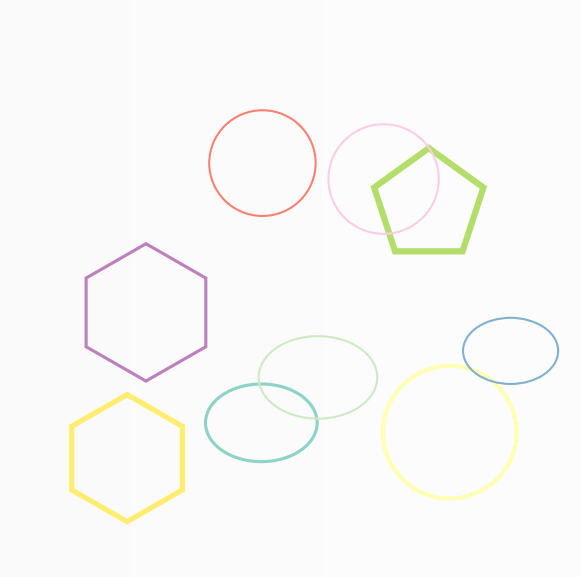[{"shape": "oval", "thickness": 1.5, "radius": 0.48, "center": [0.45, 0.267]}, {"shape": "circle", "thickness": 2, "radius": 0.57, "center": [0.774, 0.251]}, {"shape": "circle", "thickness": 1, "radius": 0.46, "center": [0.451, 0.717]}, {"shape": "oval", "thickness": 1, "radius": 0.41, "center": [0.878, 0.392]}, {"shape": "pentagon", "thickness": 3, "radius": 0.49, "center": [0.738, 0.644]}, {"shape": "circle", "thickness": 1, "radius": 0.47, "center": [0.66, 0.689]}, {"shape": "hexagon", "thickness": 1.5, "radius": 0.59, "center": [0.251, 0.458]}, {"shape": "oval", "thickness": 1, "radius": 0.51, "center": [0.547, 0.346]}, {"shape": "hexagon", "thickness": 2.5, "radius": 0.55, "center": [0.219, 0.206]}]